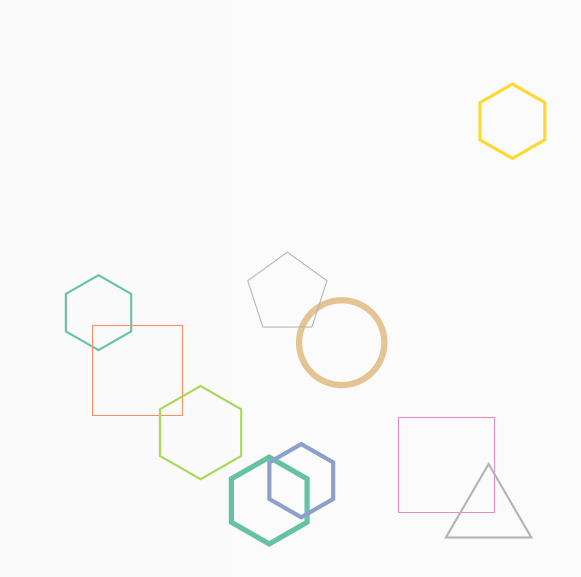[{"shape": "hexagon", "thickness": 1, "radius": 0.32, "center": [0.17, 0.458]}, {"shape": "hexagon", "thickness": 2.5, "radius": 0.38, "center": [0.463, 0.132]}, {"shape": "square", "thickness": 0.5, "radius": 0.39, "center": [0.235, 0.358]}, {"shape": "hexagon", "thickness": 2, "radius": 0.32, "center": [0.518, 0.167]}, {"shape": "square", "thickness": 0.5, "radius": 0.41, "center": [0.768, 0.195]}, {"shape": "hexagon", "thickness": 1, "radius": 0.4, "center": [0.345, 0.25]}, {"shape": "hexagon", "thickness": 1.5, "radius": 0.32, "center": [0.882, 0.789]}, {"shape": "circle", "thickness": 3, "radius": 0.37, "center": [0.588, 0.406]}, {"shape": "triangle", "thickness": 1, "radius": 0.42, "center": [0.841, 0.111]}, {"shape": "pentagon", "thickness": 0.5, "radius": 0.36, "center": [0.494, 0.491]}]